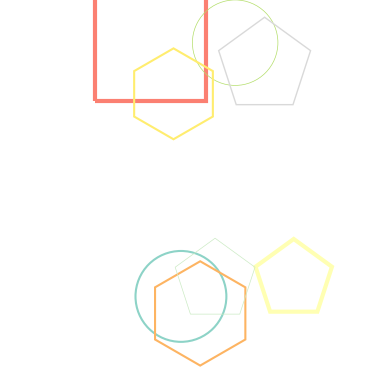[{"shape": "circle", "thickness": 1.5, "radius": 0.59, "center": [0.47, 0.23]}, {"shape": "pentagon", "thickness": 3, "radius": 0.52, "center": [0.763, 0.275]}, {"shape": "square", "thickness": 3, "radius": 0.72, "center": [0.391, 0.883]}, {"shape": "hexagon", "thickness": 1.5, "radius": 0.68, "center": [0.52, 0.186]}, {"shape": "circle", "thickness": 0.5, "radius": 0.56, "center": [0.611, 0.889]}, {"shape": "pentagon", "thickness": 1, "radius": 0.63, "center": [0.687, 0.83]}, {"shape": "pentagon", "thickness": 0.5, "radius": 0.54, "center": [0.559, 0.272]}, {"shape": "hexagon", "thickness": 1.5, "radius": 0.59, "center": [0.451, 0.756]}]